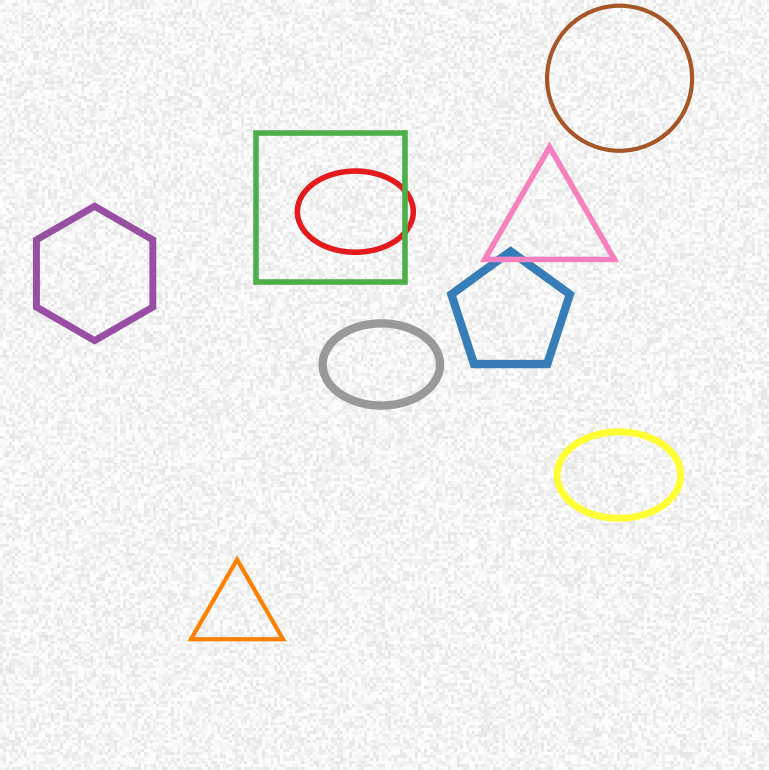[{"shape": "oval", "thickness": 2, "radius": 0.38, "center": [0.461, 0.725]}, {"shape": "pentagon", "thickness": 3, "radius": 0.4, "center": [0.663, 0.593]}, {"shape": "square", "thickness": 2, "radius": 0.48, "center": [0.429, 0.731]}, {"shape": "hexagon", "thickness": 2.5, "radius": 0.44, "center": [0.123, 0.645]}, {"shape": "triangle", "thickness": 1.5, "radius": 0.35, "center": [0.308, 0.204]}, {"shape": "oval", "thickness": 2.5, "radius": 0.4, "center": [0.804, 0.383]}, {"shape": "circle", "thickness": 1.5, "radius": 0.47, "center": [0.805, 0.898]}, {"shape": "triangle", "thickness": 2, "radius": 0.49, "center": [0.714, 0.712]}, {"shape": "oval", "thickness": 3, "radius": 0.38, "center": [0.495, 0.527]}]